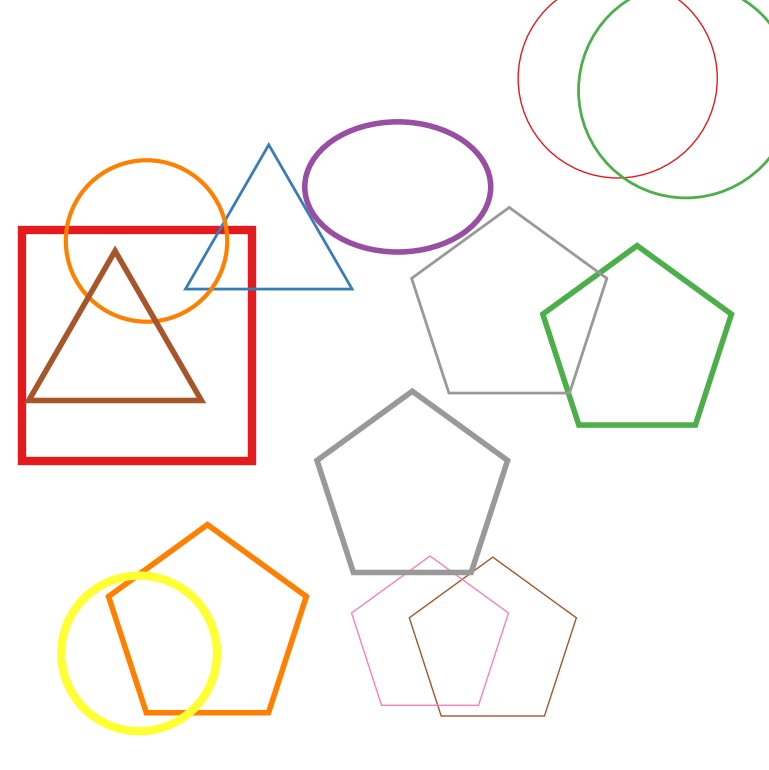[{"shape": "circle", "thickness": 0.5, "radius": 0.65, "center": [0.802, 0.898]}, {"shape": "square", "thickness": 3, "radius": 0.75, "center": [0.178, 0.551]}, {"shape": "triangle", "thickness": 1, "radius": 0.62, "center": [0.349, 0.687]}, {"shape": "circle", "thickness": 1, "radius": 0.7, "center": [0.891, 0.882]}, {"shape": "pentagon", "thickness": 2, "radius": 0.64, "center": [0.827, 0.552]}, {"shape": "oval", "thickness": 2, "radius": 0.6, "center": [0.517, 0.757]}, {"shape": "pentagon", "thickness": 2, "radius": 0.68, "center": [0.269, 0.184]}, {"shape": "circle", "thickness": 1.5, "radius": 0.52, "center": [0.19, 0.687]}, {"shape": "circle", "thickness": 3, "radius": 0.51, "center": [0.181, 0.151]}, {"shape": "pentagon", "thickness": 0.5, "radius": 0.57, "center": [0.64, 0.162]}, {"shape": "triangle", "thickness": 2, "radius": 0.65, "center": [0.149, 0.545]}, {"shape": "pentagon", "thickness": 0.5, "radius": 0.54, "center": [0.558, 0.171]}, {"shape": "pentagon", "thickness": 1, "radius": 0.67, "center": [0.661, 0.597]}, {"shape": "pentagon", "thickness": 2, "radius": 0.65, "center": [0.535, 0.362]}]